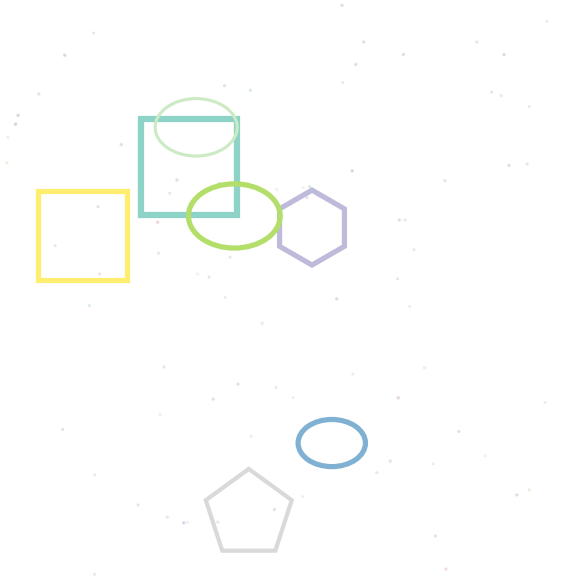[{"shape": "square", "thickness": 3, "radius": 0.42, "center": [0.328, 0.709]}, {"shape": "hexagon", "thickness": 2.5, "radius": 0.32, "center": [0.54, 0.605]}, {"shape": "oval", "thickness": 2.5, "radius": 0.29, "center": [0.574, 0.232]}, {"shape": "oval", "thickness": 2.5, "radius": 0.4, "center": [0.406, 0.625]}, {"shape": "pentagon", "thickness": 2, "radius": 0.39, "center": [0.431, 0.109]}, {"shape": "oval", "thickness": 1.5, "radius": 0.36, "center": [0.34, 0.779]}, {"shape": "square", "thickness": 2.5, "radius": 0.38, "center": [0.143, 0.591]}]